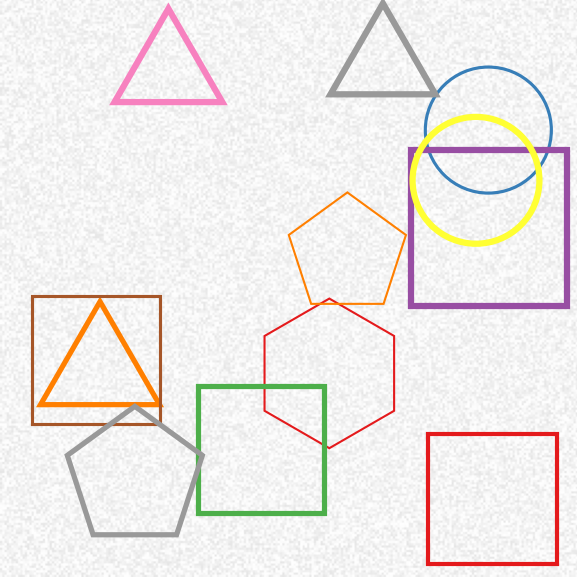[{"shape": "square", "thickness": 2, "radius": 0.56, "center": [0.853, 0.135]}, {"shape": "hexagon", "thickness": 1, "radius": 0.65, "center": [0.57, 0.353]}, {"shape": "circle", "thickness": 1.5, "radius": 0.55, "center": [0.846, 0.774]}, {"shape": "square", "thickness": 2.5, "radius": 0.55, "center": [0.452, 0.221]}, {"shape": "square", "thickness": 3, "radius": 0.67, "center": [0.847, 0.604]}, {"shape": "pentagon", "thickness": 1, "radius": 0.53, "center": [0.601, 0.559]}, {"shape": "triangle", "thickness": 2.5, "radius": 0.59, "center": [0.173, 0.358]}, {"shape": "circle", "thickness": 3, "radius": 0.55, "center": [0.824, 0.687]}, {"shape": "square", "thickness": 1.5, "radius": 0.56, "center": [0.166, 0.376]}, {"shape": "triangle", "thickness": 3, "radius": 0.54, "center": [0.292, 0.876]}, {"shape": "triangle", "thickness": 3, "radius": 0.52, "center": [0.663, 0.888]}, {"shape": "pentagon", "thickness": 2.5, "radius": 0.61, "center": [0.233, 0.173]}]